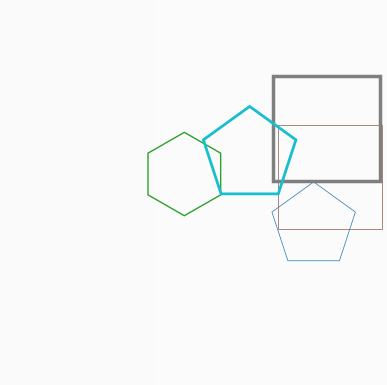[{"shape": "pentagon", "thickness": 0.5, "radius": 0.57, "center": [0.809, 0.414]}, {"shape": "hexagon", "thickness": 1, "radius": 0.54, "center": [0.476, 0.548]}, {"shape": "square", "thickness": 0.5, "radius": 0.67, "center": [0.851, 0.54]}, {"shape": "square", "thickness": 2.5, "radius": 0.69, "center": [0.842, 0.667]}, {"shape": "pentagon", "thickness": 2, "radius": 0.63, "center": [0.644, 0.598]}]